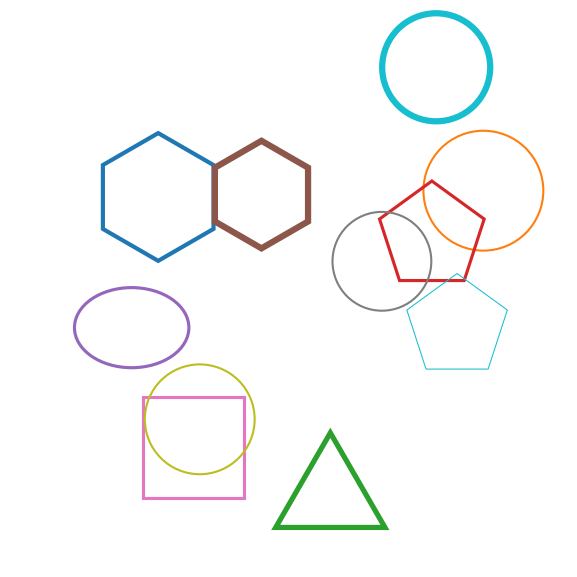[{"shape": "hexagon", "thickness": 2, "radius": 0.55, "center": [0.274, 0.658]}, {"shape": "circle", "thickness": 1, "radius": 0.52, "center": [0.837, 0.669]}, {"shape": "triangle", "thickness": 2.5, "radius": 0.55, "center": [0.572, 0.14]}, {"shape": "pentagon", "thickness": 1.5, "radius": 0.48, "center": [0.748, 0.59]}, {"shape": "oval", "thickness": 1.5, "radius": 0.5, "center": [0.228, 0.432]}, {"shape": "hexagon", "thickness": 3, "radius": 0.47, "center": [0.453, 0.662]}, {"shape": "square", "thickness": 1.5, "radius": 0.44, "center": [0.335, 0.224]}, {"shape": "circle", "thickness": 1, "radius": 0.43, "center": [0.661, 0.547]}, {"shape": "circle", "thickness": 1, "radius": 0.48, "center": [0.346, 0.273]}, {"shape": "circle", "thickness": 3, "radius": 0.47, "center": [0.755, 0.883]}, {"shape": "pentagon", "thickness": 0.5, "radius": 0.46, "center": [0.791, 0.434]}]